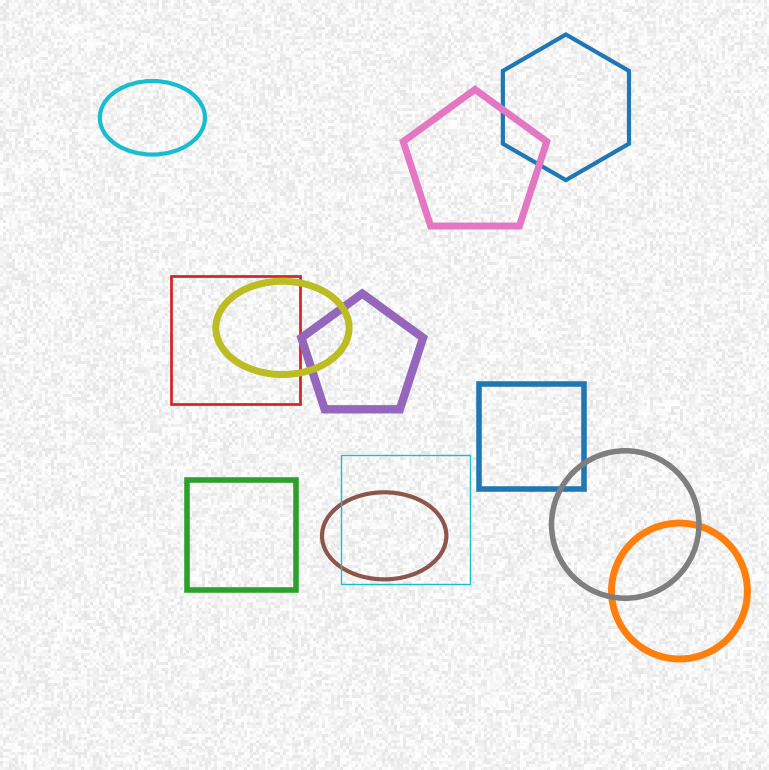[{"shape": "square", "thickness": 2, "radius": 0.34, "center": [0.69, 0.433]}, {"shape": "hexagon", "thickness": 1.5, "radius": 0.47, "center": [0.735, 0.861]}, {"shape": "circle", "thickness": 2.5, "radius": 0.44, "center": [0.882, 0.232]}, {"shape": "square", "thickness": 2, "radius": 0.36, "center": [0.314, 0.305]}, {"shape": "square", "thickness": 1, "radius": 0.42, "center": [0.306, 0.559]}, {"shape": "pentagon", "thickness": 3, "radius": 0.42, "center": [0.47, 0.536]}, {"shape": "oval", "thickness": 1.5, "radius": 0.4, "center": [0.499, 0.304]}, {"shape": "pentagon", "thickness": 2.5, "radius": 0.49, "center": [0.617, 0.786]}, {"shape": "circle", "thickness": 2, "radius": 0.48, "center": [0.812, 0.319]}, {"shape": "oval", "thickness": 2.5, "radius": 0.43, "center": [0.367, 0.574]}, {"shape": "oval", "thickness": 1.5, "radius": 0.34, "center": [0.198, 0.847]}, {"shape": "square", "thickness": 0.5, "radius": 0.42, "center": [0.527, 0.325]}]